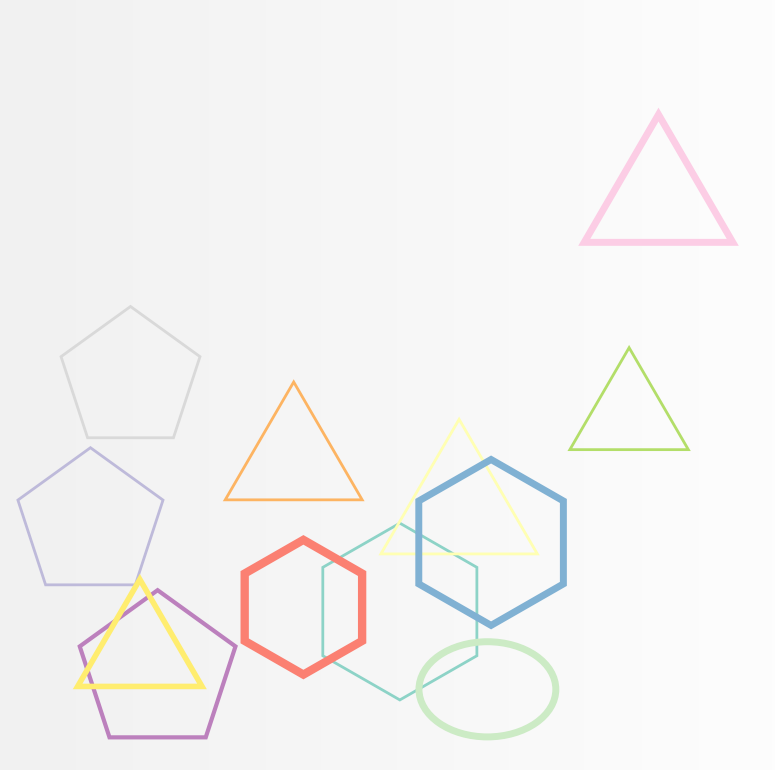[{"shape": "hexagon", "thickness": 1, "radius": 0.57, "center": [0.516, 0.206]}, {"shape": "triangle", "thickness": 1, "radius": 0.58, "center": [0.592, 0.339]}, {"shape": "pentagon", "thickness": 1, "radius": 0.49, "center": [0.117, 0.32]}, {"shape": "hexagon", "thickness": 3, "radius": 0.44, "center": [0.391, 0.211]}, {"shape": "hexagon", "thickness": 2.5, "radius": 0.54, "center": [0.634, 0.296]}, {"shape": "triangle", "thickness": 1, "radius": 0.51, "center": [0.379, 0.402]}, {"shape": "triangle", "thickness": 1, "radius": 0.44, "center": [0.812, 0.46]}, {"shape": "triangle", "thickness": 2.5, "radius": 0.55, "center": [0.85, 0.741]}, {"shape": "pentagon", "thickness": 1, "radius": 0.47, "center": [0.168, 0.508]}, {"shape": "pentagon", "thickness": 1.5, "radius": 0.53, "center": [0.203, 0.128]}, {"shape": "oval", "thickness": 2.5, "radius": 0.44, "center": [0.629, 0.105]}, {"shape": "triangle", "thickness": 2, "radius": 0.46, "center": [0.18, 0.155]}]